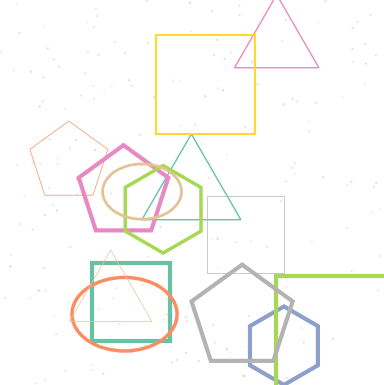[{"shape": "square", "thickness": 3, "radius": 0.51, "center": [0.341, 0.215]}, {"shape": "triangle", "thickness": 1, "radius": 0.74, "center": [0.497, 0.503]}, {"shape": "pentagon", "thickness": 0.5, "radius": 0.53, "center": [0.179, 0.579]}, {"shape": "oval", "thickness": 2.5, "radius": 0.68, "center": [0.323, 0.184]}, {"shape": "hexagon", "thickness": 3, "radius": 0.51, "center": [0.738, 0.102]}, {"shape": "pentagon", "thickness": 3, "radius": 0.61, "center": [0.321, 0.501]}, {"shape": "triangle", "thickness": 1, "radius": 0.63, "center": [0.719, 0.887]}, {"shape": "hexagon", "thickness": 2.5, "radius": 0.57, "center": [0.424, 0.456]}, {"shape": "square", "thickness": 3, "radius": 0.72, "center": [0.86, 0.139]}, {"shape": "square", "thickness": 1.5, "radius": 0.65, "center": [0.533, 0.78]}, {"shape": "oval", "thickness": 2, "radius": 0.51, "center": [0.369, 0.502]}, {"shape": "triangle", "thickness": 0.5, "radius": 0.62, "center": [0.287, 0.227]}, {"shape": "pentagon", "thickness": 3, "radius": 0.69, "center": [0.629, 0.174]}, {"shape": "square", "thickness": 0.5, "radius": 0.5, "center": [0.638, 0.391]}]